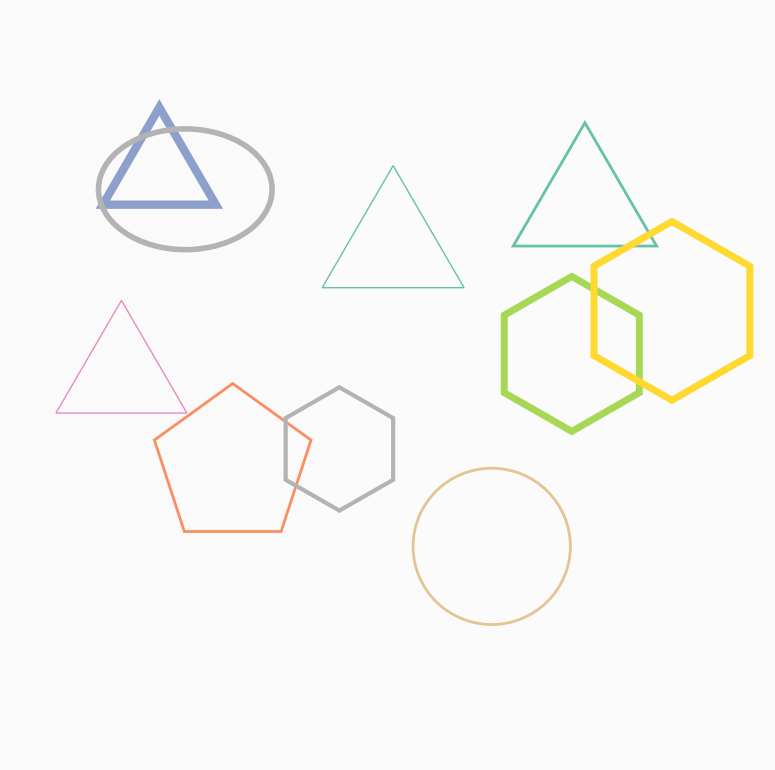[{"shape": "triangle", "thickness": 0.5, "radius": 0.53, "center": [0.507, 0.679]}, {"shape": "triangle", "thickness": 1, "radius": 0.53, "center": [0.755, 0.734]}, {"shape": "pentagon", "thickness": 1, "radius": 0.53, "center": [0.3, 0.396]}, {"shape": "triangle", "thickness": 3, "radius": 0.42, "center": [0.206, 0.776]}, {"shape": "triangle", "thickness": 0.5, "radius": 0.49, "center": [0.157, 0.512]}, {"shape": "hexagon", "thickness": 2.5, "radius": 0.5, "center": [0.738, 0.54]}, {"shape": "hexagon", "thickness": 2.5, "radius": 0.58, "center": [0.867, 0.596]}, {"shape": "circle", "thickness": 1, "radius": 0.51, "center": [0.634, 0.29]}, {"shape": "oval", "thickness": 2, "radius": 0.56, "center": [0.239, 0.754]}, {"shape": "hexagon", "thickness": 1.5, "radius": 0.4, "center": [0.438, 0.417]}]